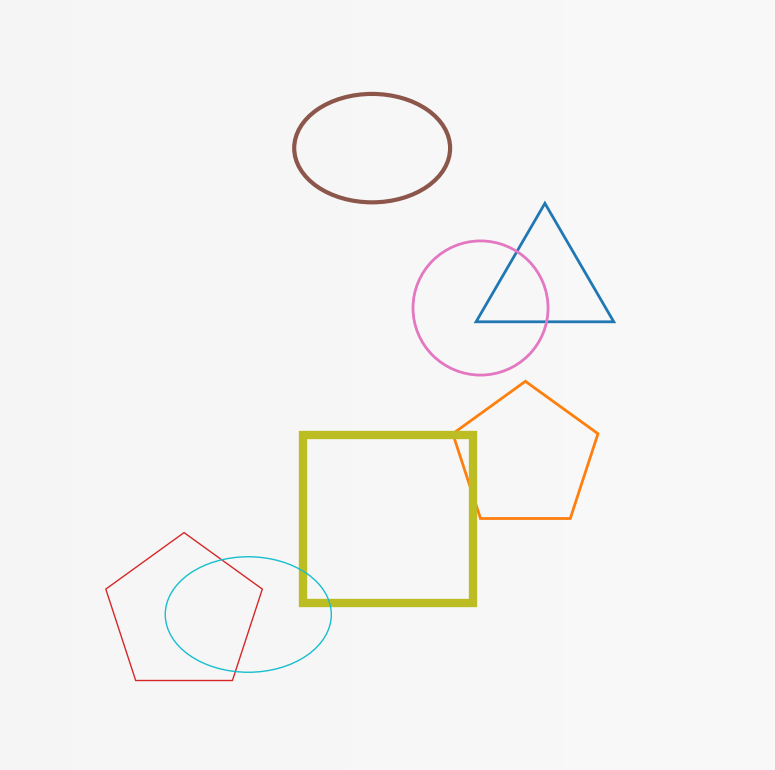[{"shape": "triangle", "thickness": 1, "radius": 0.51, "center": [0.703, 0.633]}, {"shape": "pentagon", "thickness": 1, "radius": 0.49, "center": [0.678, 0.406]}, {"shape": "pentagon", "thickness": 0.5, "radius": 0.53, "center": [0.237, 0.202]}, {"shape": "oval", "thickness": 1.5, "radius": 0.5, "center": [0.48, 0.808]}, {"shape": "circle", "thickness": 1, "radius": 0.44, "center": [0.62, 0.6]}, {"shape": "square", "thickness": 3, "radius": 0.55, "center": [0.501, 0.326]}, {"shape": "oval", "thickness": 0.5, "radius": 0.54, "center": [0.32, 0.202]}]